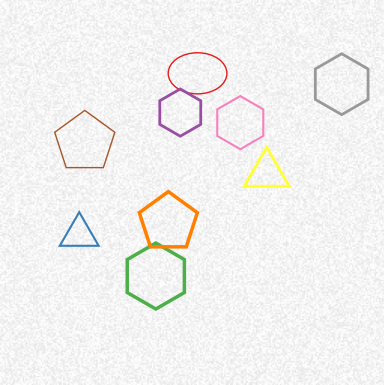[{"shape": "oval", "thickness": 1, "radius": 0.38, "center": [0.513, 0.81]}, {"shape": "triangle", "thickness": 1.5, "radius": 0.29, "center": [0.206, 0.391]}, {"shape": "hexagon", "thickness": 2.5, "radius": 0.43, "center": [0.405, 0.283]}, {"shape": "hexagon", "thickness": 2, "radius": 0.31, "center": [0.468, 0.708]}, {"shape": "pentagon", "thickness": 2.5, "radius": 0.4, "center": [0.437, 0.423]}, {"shape": "triangle", "thickness": 2, "radius": 0.34, "center": [0.693, 0.55]}, {"shape": "pentagon", "thickness": 1, "radius": 0.41, "center": [0.22, 0.631]}, {"shape": "hexagon", "thickness": 1.5, "radius": 0.35, "center": [0.624, 0.681]}, {"shape": "hexagon", "thickness": 2, "radius": 0.4, "center": [0.888, 0.781]}]